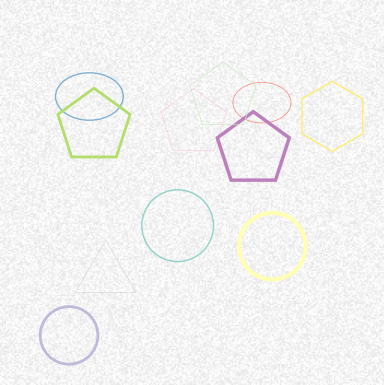[{"shape": "circle", "thickness": 1, "radius": 0.47, "center": [0.461, 0.414]}, {"shape": "circle", "thickness": 3, "radius": 0.43, "center": [0.707, 0.361]}, {"shape": "circle", "thickness": 2, "radius": 0.37, "center": [0.179, 0.129]}, {"shape": "oval", "thickness": 0.5, "radius": 0.38, "center": [0.68, 0.733]}, {"shape": "oval", "thickness": 1, "radius": 0.44, "center": [0.232, 0.749]}, {"shape": "pentagon", "thickness": 2, "radius": 0.49, "center": [0.244, 0.672]}, {"shape": "pentagon", "thickness": 0.5, "radius": 0.45, "center": [0.503, 0.681]}, {"shape": "triangle", "thickness": 0.5, "radius": 0.46, "center": [0.275, 0.286]}, {"shape": "pentagon", "thickness": 2.5, "radius": 0.49, "center": [0.658, 0.612]}, {"shape": "pentagon", "thickness": 0.5, "radius": 0.45, "center": [0.579, 0.749]}, {"shape": "hexagon", "thickness": 1, "radius": 0.45, "center": [0.863, 0.698]}]